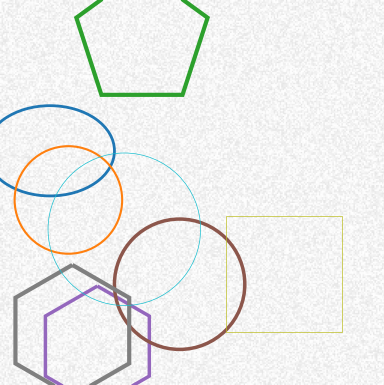[{"shape": "oval", "thickness": 2, "radius": 0.84, "center": [0.13, 0.608]}, {"shape": "circle", "thickness": 1.5, "radius": 0.7, "center": [0.178, 0.481]}, {"shape": "pentagon", "thickness": 3, "radius": 0.9, "center": [0.369, 0.899]}, {"shape": "hexagon", "thickness": 2.5, "radius": 0.78, "center": [0.253, 0.101]}, {"shape": "circle", "thickness": 2.5, "radius": 0.85, "center": [0.467, 0.262]}, {"shape": "hexagon", "thickness": 3, "radius": 0.85, "center": [0.188, 0.141]}, {"shape": "square", "thickness": 0.5, "radius": 0.75, "center": [0.738, 0.288]}, {"shape": "circle", "thickness": 0.5, "radius": 0.99, "center": [0.323, 0.405]}]